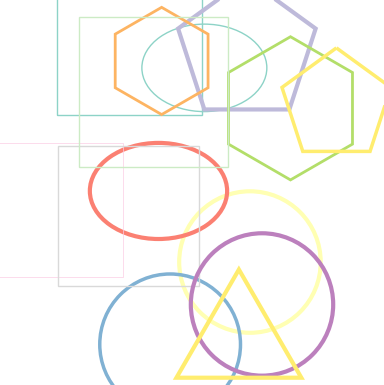[{"shape": "square", "thickness": 1, "radius": 0.94, "center": [0.337, 0.889]}, {"shape": "oval", "thickness": 1, "radius": 0.81, "center": [0.531, 0.824]}, {"shape": "circle", "thickness": 3, "radius": 0.92, "center": [0.649, 0.319]}, {"shape": "pentagon", "thickness": 3, "radius": 0.94, "center": [0.641, 0.868]}, {"shape": "oval", "thickness": 3, "radius": 0.89, "center": [0.412, 0.504]}, {"shape": "circle", "thickness": 2.5, "radius": 0.91, "center": [0.442, 0.106]}, {"shape": "hexagon", "thickness": 2, "radius": 0.7, "center": [0.42, 0.842]}, {"shape": "hexagon", "thickness": 2, "radius": 0.93, "center": [0.755, 0.719]}, {"shape": "square", "thickness": 0.5, "radius": 0.87, "center": [0.147, 0.455]}, {"shape": "square", "thickness": 1, "radius": 0.91, "center": [0.333, 0.439]}, {"shape": "circle", "thickness": 3, "radius": 0.92, "center": [0.681, 0.209]}, {"shape": "square", "thickness": 1, "radius": 0.97, "center": [0.399, 0.762]}, {"shape": "pentagon", "thickness": 2.5, "radius": 0.74, "center": [0.874, 0.727]}, {"shape": "triangle", "thickness": 3, "radius": 0.94, "center": [0.62, 0.113]}]